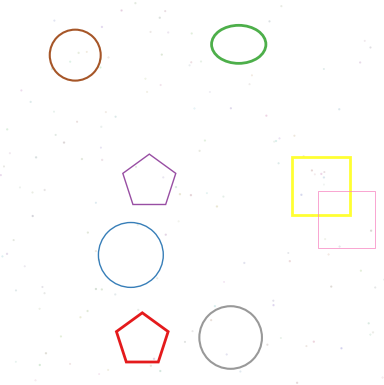[{"shape": "pentagon", "thickness": 2, "radius": 0.35, "center": [0.37, 0.117]}, {"shape": "circle", "thickness": 1, "radius": 0.42, "center": [0.34, 0.338]}, {"shape": "oval", "thickness": 2, "radius": 0.35, "center": [0.62, 0.885]}, {"shape": "pentagon", "thickness": 1, "radius": 0.36, "center": [0.388, 0.527]}, {"shape": "square", "thickness": 2, "radius": 0.37, "center": [0.834, 0.517]}, {"shape": "circle", "thickness": 1.5, "radius": 0.33, "center": [0.195, 0.857]}, {"shape": "square", "thickness": 0.5, "radius": 0.37, "center": [0.9, 0.429]}, {"shape": "circle", "thickness": 1.5, "radius": 0.41, "center": [0.599, 0.123]}]